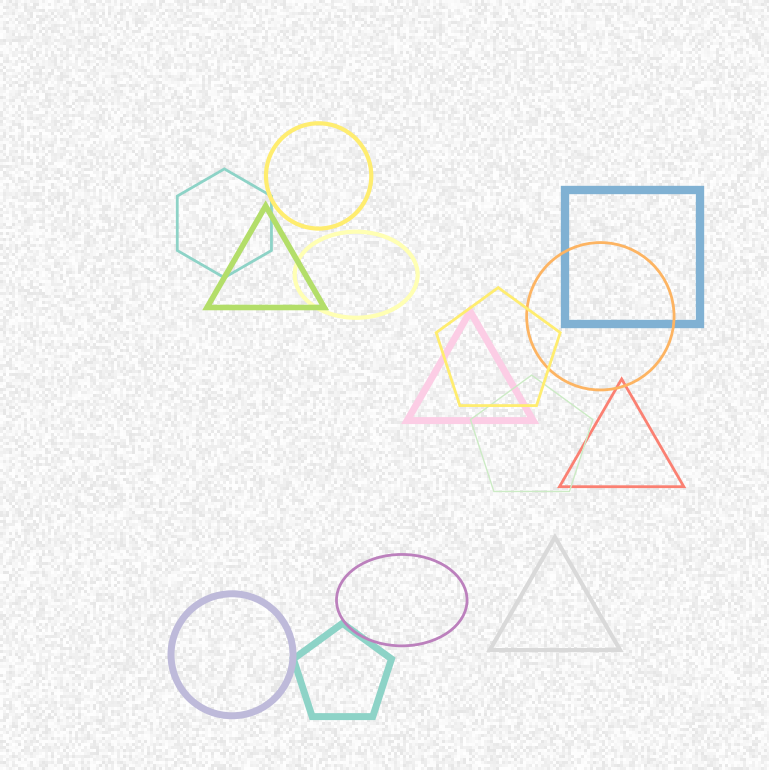[{"shape": "pentagon", "thickness": 2.5, "radius": 0.33, "center": [0.445, 0.124]}, {"shape": "hexagon", "thickness": 1, "radius": 0.35, "center": [0.291, 0.71]}, {"shape": "oval", "thickness": 1.5, "radius": 0.4, "center": [0.463, 0.643]}, {"shape": "circle", "thickness": 2.5, "radius": 0.4, "center": [0.301, 0.15]}, {"shape": "triangle", "thickness": 1, "radius": 0.47, "center": [0.807, 0.415]}, {"shape": "square", "thickness": 3, "radius": 0.44, "center": [0.821, 0.667]}, {"shape": "circle", "thickness": 1, "radius": 0.48, "center": [0.78, 0.589]}, {"shape": "triangle", "thickness": 2, "radius": 0.44, "center": [0.345, 0.645]}, {"shape": "triangle", "thickness": 2.5, "radius": 0.47, "center": [0.611, 0.501]}, {"shape": "triangle", "thickness": 1.5, "radius": 0.49, "center": [0.721, 0.205]}, {"shape": "oval", "thickness": 1, "radius": 0.42, "center": [0.522, 0.221]}, {"shape": "pentagon", "thickness": 0.5, "radius": 0.42, "center": [0.69, 0.429]}, {"shape": "pentagon", "thickness": 1, "radius": 0.42, "center": [0.647, 0.542]}, {"shape": "circle", "thickness": 1.5, "radius": 0.34, "center": [0.414, 0.772]}]